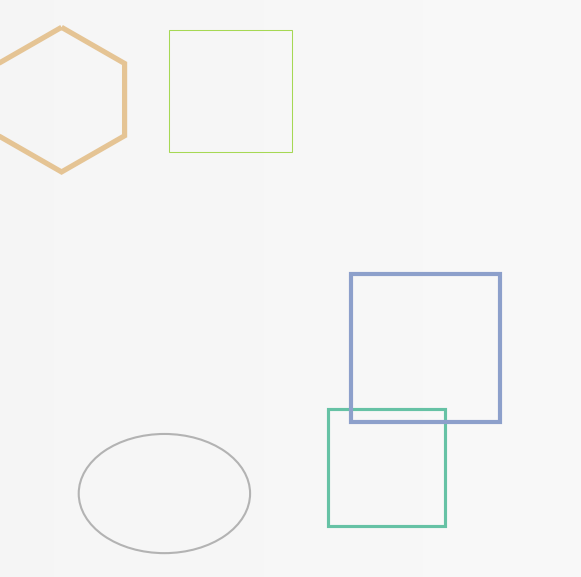[{"shape": "square", "thickness": 1.5, "radius": 0.51, "center": [0.665, 0.19]}, {"shape": "square", "thickness": 2, "radius": 0.64, "center": [0.732, 0.396]}, {"shape": "square", "thickness": 0.5, "radius": 0.53, "center": [0.396, 0.842]}, {"shape": "hexagon", "thickness": 2.5, "radius": 0.63, "center": [0.106, 0.827]}, {"shape": "oval", "thickness": 1, "radius": 0.74, "center": [0.283, 0.144]}]